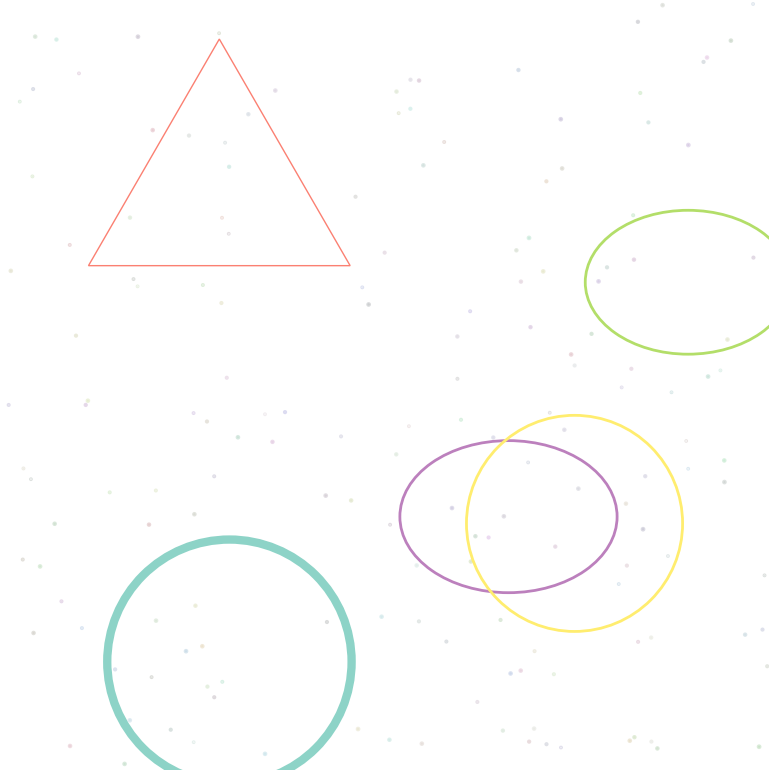[{"shape": "circle", "thickness": 3, "radius": 0.79, "center": [0.298, 0.141]}, {"shape": "triangle", "thickness": 0.5, "radius": 0.98, "center": [0.285, 0.753]}, {"shape": "oval", "thickness": 1, "radius": 0.67, "center": [0.894, 0.633]}, {"shape": "oval", "thickness": 1, "radius": 0.71, "center": [0.66, 0.329]}, {"shape": "circle", "thickness": 1, "radius": 0.7, "center": [0.746, 0.32]}]